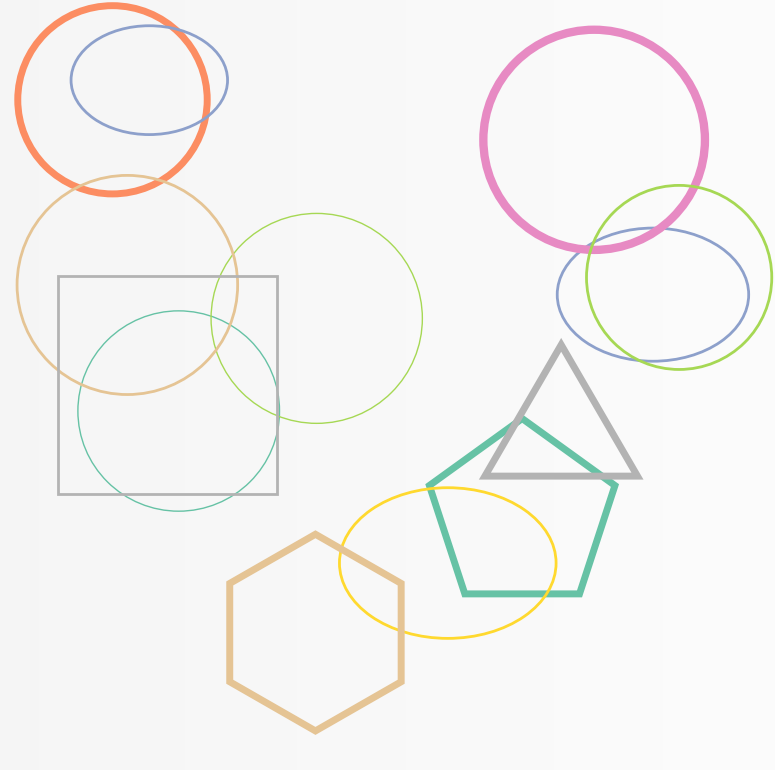[{"shape": "pentagon", "thickness": 2.5, "radius": 0.63, "center": [0.674, 0.331]}, {"shape": "circle", "thickness": 0.5, "radius": 0.65, "center": [0.231, 0.466]}, {"shape": "circle", "thickness": 2.5, "radius": 0.61, "center": [0.145, 0.87]}, {"shape": "oval", "thickness": 1, "radius": 0.62, "center": [0.843, 0.617]}, {"shape": "oval", "thickness": 1, "radius": 0.5, "center": [0.193, 0.896]}, {"shape": "circle", "thickness": 3, "radius": 0.71, "center": [0.767, 0.818]}, {"shape": "circle", "thickness": 0.5, "radius": 0.68, "center": [0.409, 0.587]}, {"shape": "circle", "thickness": 1, "radius": 0.6, "center": [0.876, 0.64]}, {"shape": "oval", "thickness": 1, "radius": 0.7, "center": [0.578, 0.269]}, {"shape": "circle", "thickness": 1, "radius": 0.71, "center": [0.164, 0.63]}, {"shape": "hexagon", "thickness": 2.5, "radius": 0.64, "center": [0.407, 0.178]}, {"shape": "square", "thickness": 1, "radius": 0.71, "center": [0.216, 0.5]}, {"shape": "triangle", "thickness": 2.5, "radius": 0.57, "center": [0.724, 0.438]}]